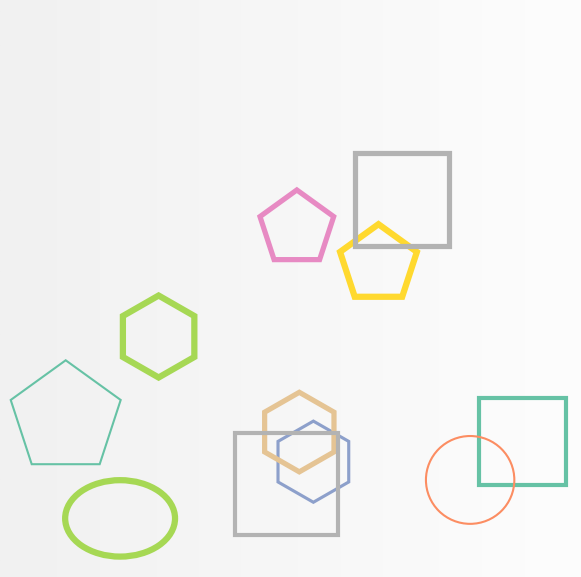[{"shape": "square", "thickness": 2, "radius": 0.37, "center": [0.898, 0.234]}, {"shape": "pentagon", "thickness": 1, "radius": 0.5, "center": [0.113, 0.276]}, {"shape": "circle", "thickness": 1, "radius": 0.38, "center": [0.809, 0.168]}, {"shape": "hexagon", "thickness": 1.5, "radius": 0.35, "center": [0.539, 0.2]}, {"shape": "pentagon", "thickness": 2.5, "radius": 0.33, "center": [0.511, 0.603]}, {"shape": "oval", "thickness": 3, "radius": 0.47, "center": [0.207, 0.101]}, {"shape": "hexagon", "thickness": 3, "radius": 0.35, "center": [0.273, 0.416]}, {"shape": "pentagon", "thickness": 3, "radius": 0.35, "center": [0.651, 0.541]}, {"shape": "hexagon", "thickness": 2.5, "radius": 0.34, "center": [0.515, 0.251]}, {"shape": "square", "thickness": 2.5, "radius": 0.4, "center": [0.692, 0.653]}, {"shape": "square", "thickness": 2, "radius": 0.44, "center": [0.494, 0.161]}]